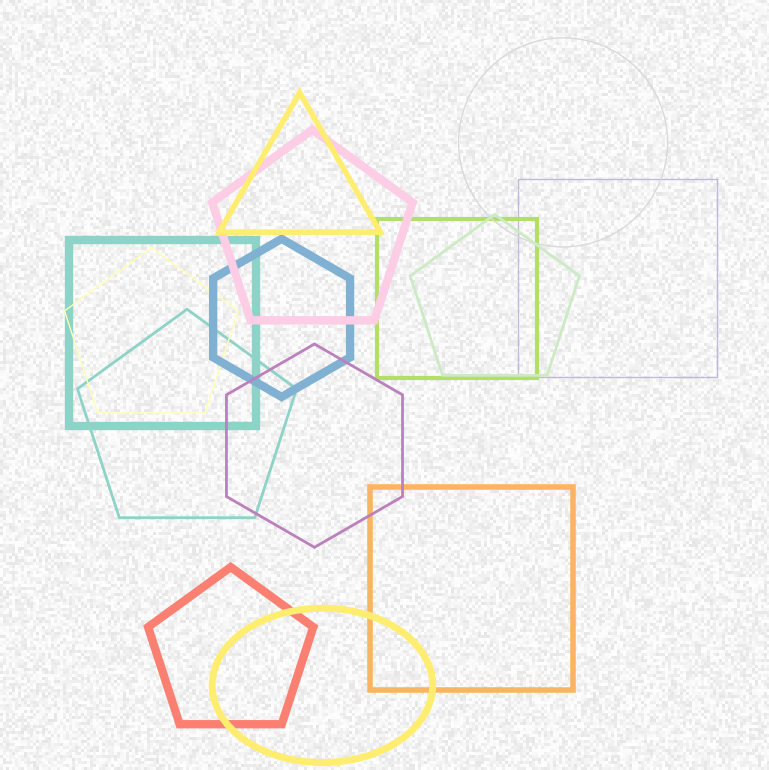[{"shape": "square", "thickness": 3, "radius": 0.6, "center": [0.211, 0.567]}, {"shape": "pentagon", "thickness": 1, "radius": 0.75, "center": [0.243, 0.449]}, {"shape": "pentagon", "thickness": 0.5, "radius": 0.59, "center": [0.197, 0.56]}, {"shape": "square", "thickness": 0.5, "radius": 0.64, "center": [0.802, 0.639]}, {"shape": "pentagon", "thickness": 3, "radius": 0.56, "center": [0.3, 0.151]}, {"shape": "hexagon", "thickness": 3, "radius": 0.51, "center": [0.366, 0.587]}, {"shape": "square", "thickness": 2, "radius": 0.66, "center": [0.613, 0.235]}, {"shape": "square", "thickness": 1.5, "radius": 0.52, "center": [0.593, 0.612]}, {"shape": "pentagon", "thickness": 3, "radius": 0.68, "center": [0.406, 0.695]}, {"shape": "circle", "thickness": 0.5, "radius": 0.68, "center": [0.731, 0.815]}, {"shape": "hexagon", "thickness": 1, "radius": 0.66, "center": [0.408, 0.421]}, {"shape": "pentagon", "thickness": 1, "radius": 0.58, "center": [0.643, 0.606]}, {"shape": "oval", "thickness": 2.5, "radius": 0.72, "center": [0.419, 0.11]}, {"shape": "triangle", "thickness": 2, "radius": 0.6, "center": [0.389, 0.759]}]